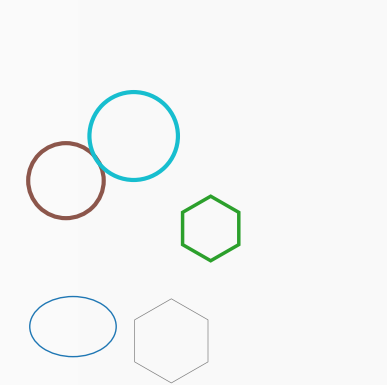[{"shape": "oval", "thickness": 1, "radius": 0.56, "center": [0.188, 0.152]}, {"shape": "hexagon", "thickness": 2.5, "radius": 0.42, "center": [0.544, 0.407]}, {"shape": "circle", "thickness": 3, "radius": 0.49, "center": [0.17, 0.531]}, {"shape": "hexagon", "thickness": 0.5, "radius": 0.55, "center": [0.442, 0.115]}, {"shape": "circle", "thickness": 3, "radius": 0.57, "center": [0.345, 0.647]}]